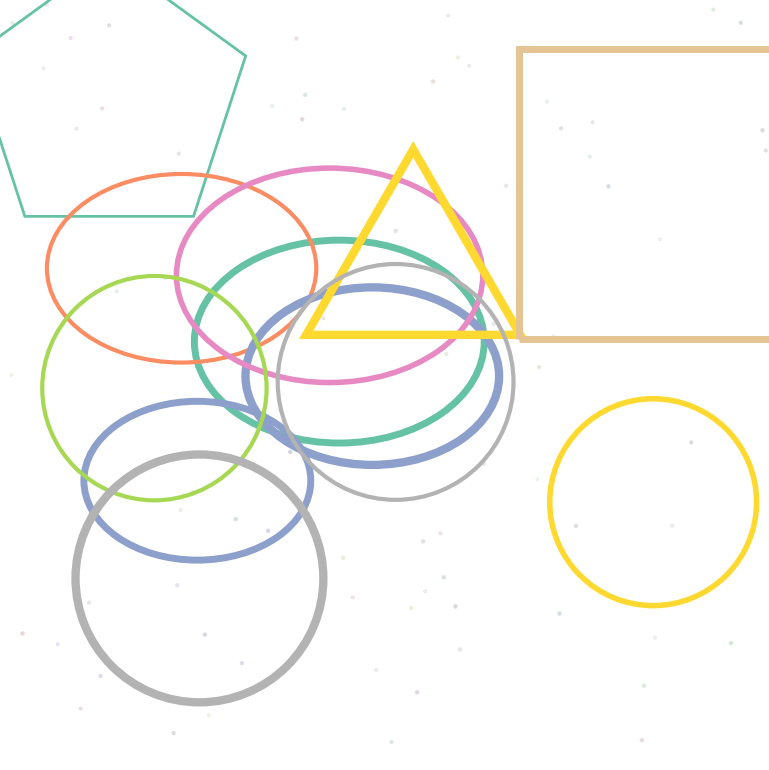[{"shape": "pentagon", "thickness": 1, "radius": 0.93, "center": [0.142, 0.87]}, {"shape": "oval", "thickness": 2.5, "radius": 0.94, "center": [0.441, 0.556]}, {"shape": "oval", "thickness": 1.5, "radius": 0.87, "center": [0.236, 0.652]}, {"shape": "oval", "thickness": 2.5, "radius": 0.74, "center": [0.256, 0.376]}, {"shape": "oval", "thickness": 3, "radius": 0.82, "center": [0.483, 0.512]}, {"shape": "oval", "thickness": 2, "radius": 0.99, "center": [0.428, 0.642]}, {"shape": "circle", "thickness": 1.5, "radius": 0.73, "center": [0.201, 0.496]}, {"shape": "triangle", "thickness": 3, "radius": 0.8, "center": [0.537, 0.645]}, {"shape": "circle", "thickness": 2, "radius": 0.67, "center": [0.848, 0.348]}, {"shape": "square", "thickness": 2.5, "radius": 0.94, "center": [0.863, 0.748]}, {"shape": "circle", "thickness": 1.5, "radius": 0.77, "center": [0.514, 0.504]}, {"shape": "circle", "thickness": 3, "radius": 0.8, "center": [0.259, 0.249]}]